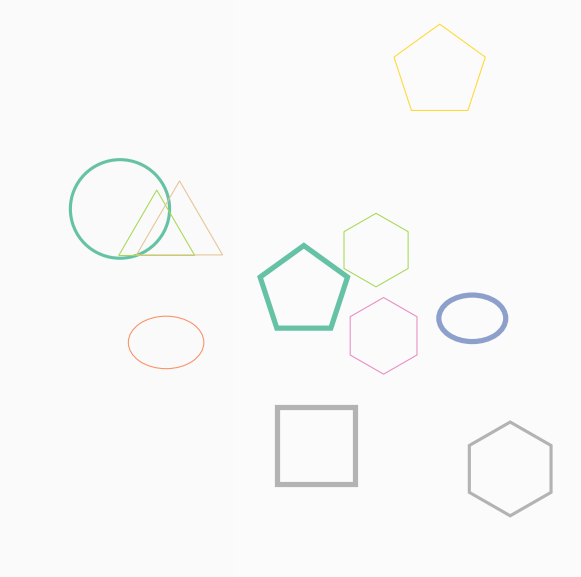[{"shape": "pentagon", "thickness": 2.5, "radius": 0.4, "center": [0.523, 0.495]}, {"shape": "circle", "thickness": 1.5, "radius": 0.43, "center": [0.206, 0.637]}, {"shape": "oval", "thickness": 0.5, "radius": 0.32, "center": [0.286, 0.406]}, {"shape": "oval", "thickness": 2.5, "radius": 0.29, "center": [0.813, 0.448]}, {"shape": "hexagon", "thickness": 0.5, "radius": 0.33, "center": [0.66, 0.418]}, {"shape": "hexagon", "thickness": 0.5, "radius": 0.32, "center": [0.647, 0.566]}, {"shape": "triangle", "thickness": 0.5, "radius": 0.38, "center": [0.27, 0.595]}, {"shape": "pentagon", "thickness": 0.5, "radius": 0.41, "center": [0.756, 0.875]}, {"shape": "triangle", "thickness": 0.5, "radius": 0.43, "center": [0.309, 0.6]}, {"shape": "square", "thickness": 2.5, "radius": 0.33, "center": [0.544, 0.228]}, {"shape": "hexagon", "thickness": 1.5, "radius": 0.41, "center": [0.878, 0.187]}]